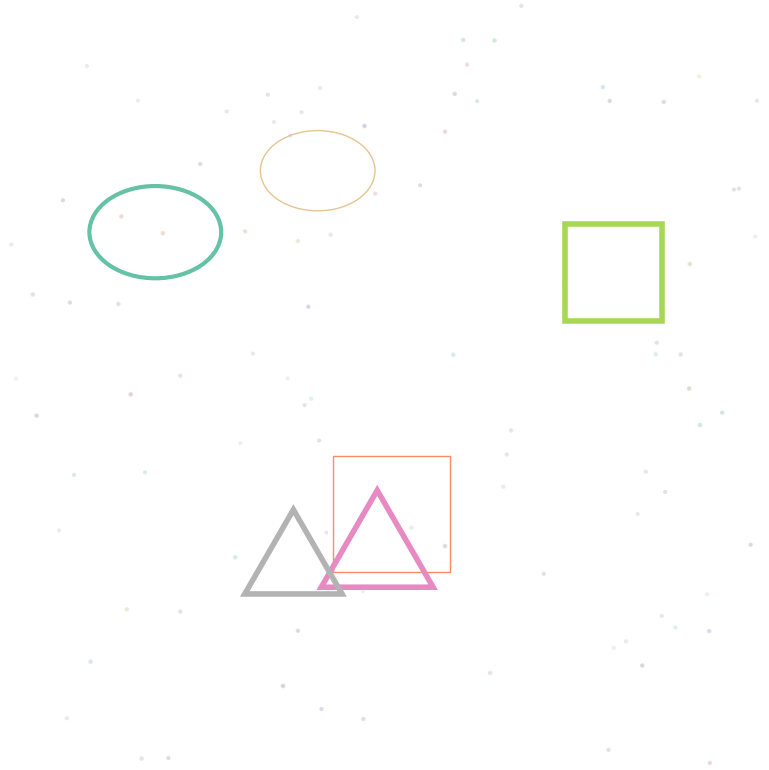[{"shape": "oval", "thickness": 1.5, "radius": 0.43, "center": [0.202, 0.698]}, {"shape": "square", "thickness": 0.5, "radius": 0.38, "center": [0.508, 0.332]}, {"shape": "triangle", "thickness": 2, "radius": 0.42, "center": [0.49, 0.279]}, {"shape": "square", "thickness": 2, "radius": 0.32, "center": [0.797, 0.646]}, {"shape": "oval", "thickness": 0.5, "radius": 0.37, "center": [0.413, 0.778]}, {"shape": "triangle", "thickness": 2, "radius": 0.36, "center": [0.381, 0.265]}]